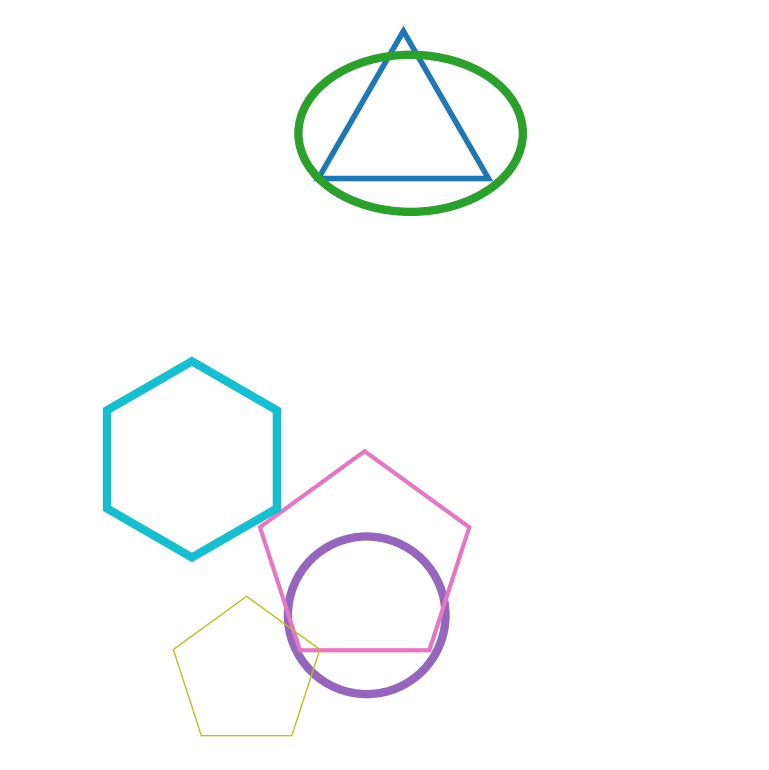[{"shape": "triangle", "thickness": 2, "radius": 0.64, "center": [0.524, 0.832]}, {"shape": "oval", "thickness": 3, "radius": 0.73, "center": [0.533, 0.827]}, {"shape": "circle", "thickness": 3, "radius": 0.51, "center": [0.476, 0.201]}, {"shape": "pentagon", "thickness": 1.5, "radius": 0.71, "center": [0.474, 0.271]}, {"shape": "pentagon", "thickness": 0.5, "radius": 0.5, "center": [0.32, 0.126]}, {"shape": "hexagon", "thickness": 3, "radius": 0.64, "center": [0.249, 0.403]}]